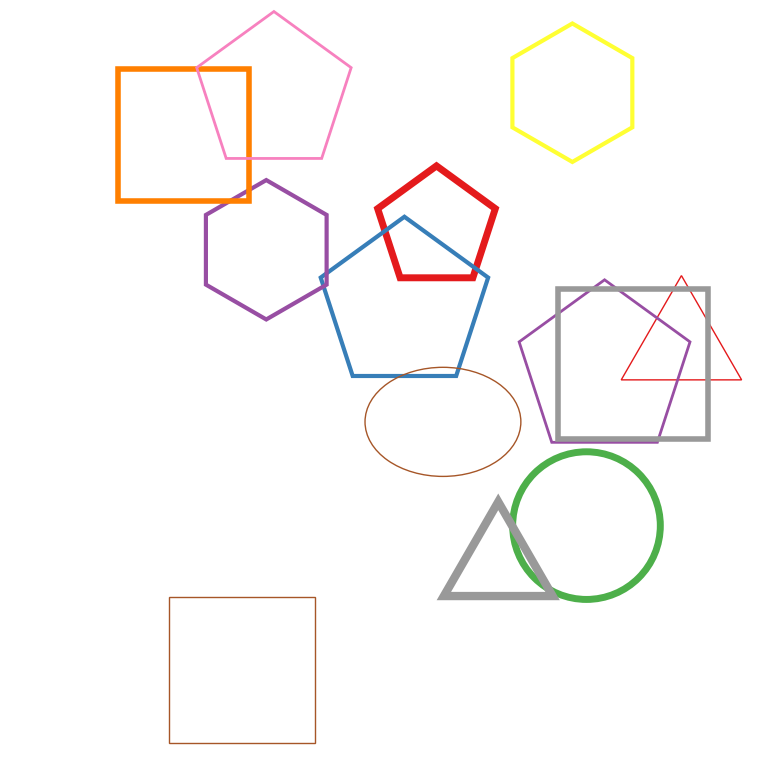[{"shape": "pentagon", "thickness": 2.5, "radius": 0.4, "center": [0.567, 0.704]}, {"shape": "triangle", "thickness": 0.5, "radius": 0.45, "center": [0.885, 0.552]}, {"shape": "pentagon", "thickness": 1.5, "radius": 0.57, "center": [0.525, 0.604]}, {"shape": "circle", "thickness": 2.5, "radius": 0.48, "center": [0.762, 0.317]}, {"shape": "pentagon", "thickness": 1, "radius": 0.58, "center": [0.785, 0.52]}, {"shape": "hexagon", "thickness": 1.5, "radius": 0.45, "center": [0.346, 0.676]}, {"shape": "square", "thickness": 2, "radius": 0.43, "center": [0.238, 0.825]}, {"shape": "hexagon", "thickness": 1.5, "radius": 0.45, "center": [0.743, 0.88]}, {"shape": "square", "thickness": 0.5, "radius": 0.47, "center": [0.314, 0.13]}, {"shape": "oval", "thickness": 0.5, "radius": 0.51, "center": [0.575, 0.452]}, {"shape": "pentagon", "thickness": 1, "radius": 0.53, "center": [0.356, 0.88]}, {"shape": "triangle", "thickness": 3, "radius": 0.41, "center": [0.647, 0.267]}, {"shape": "square", "thickness": 2, "radius": 0.49, "center": [0.822, 0.527]}]